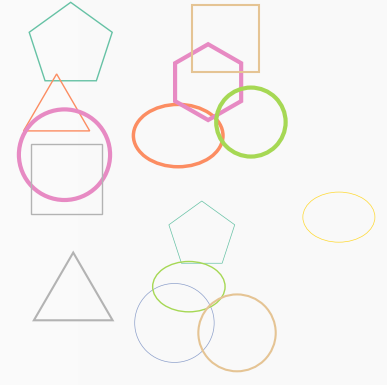[{"shape": "pentagon", "thickness": 1, "radius": 0.56, "center": [0.182, 0.881]}, {"shape": "pentagon", "thickness": 0.5, "radius": 0.45, "center": [0.521, 0.389]}, {"shape": "oval", "thickness": 2.5, "radius": 0.58, "center": [0.46, 0.648]}, {"shape": "triangle", "thickness": 1, "radius": 0.49, "center": [0.146, 0.709]}, {"shape": "circle", "thickness": 0.5, "radius": 0.51, "center": [0.45, 0.161]}, {"shape": "circle", "thickness": 3, "radius": 0.59, "center": [0.166, 0.598]}, {"shape": "hexagon", "thickness": 3, "radius": 0.49, "center": [0.537, 0.787]}, {"shape": "oval", "thickness": 1, "radius": 0.47, "center": [0.487, 0.255]}, {"shape": "circle", "thickness": 3, "radius": 0.45, "center": [0.648, 0.683]}, {"shape": "oval", "thickness": 0.5, "radius": 0.46, "center": [0.875, 0.436]}, {"shape": "square", "thickness": 1.5, "radius": 0.43, "center": [0.583, 0.899]}, {"shape": "circle", "thickness": 1.5, "radius": 0.5, "center": [0.612, 0.135]}, {"shape": "square", "thickness": 1, "radius": 0.46, "center": [0.171, 0.535]}, {"shape": "triangle", "thickness": 1.5, "radius": 0.59, "center": [0.189, 0.227]}]